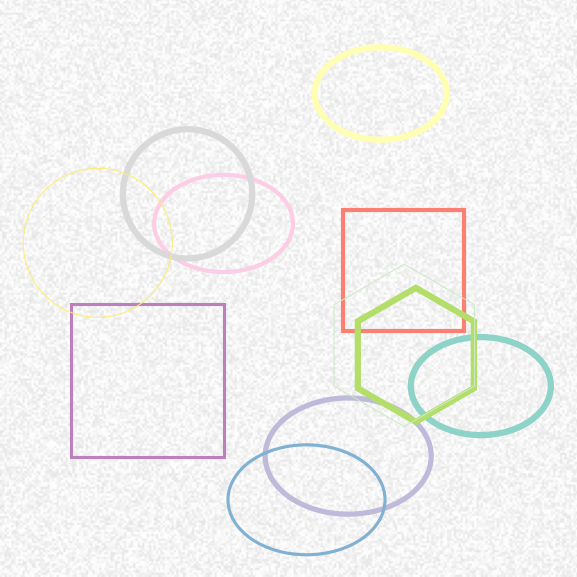[{"shape": "oval", "thickness": 3, "radius": 0.61, "center": [0.833, 0.331]}, {"shape": "oval", "thickness": 3, "radius": 0.57, "center": [0.659, 0.837]}, {"shape": "oval", "thickness": 2.5, "radius": 0.72, "center": [0.603, 0.209]}, {"shape": "square", "thickness": 2, "radius": 0.52, "center": [0.699, 0.531]}, {"shape": "oval", "thickness": 1.5, "radius": 0.68, "center": [0.531, 0.134]}, {"shape": "hexagon", "thickness": 3, "radius": 0.58, "center": [0.72, 0.385]}, {"shape": "oval", "thickness": 2, "radius": 0.6, "center": [0.387, 0.612]}, {"shape": "circle", "thickness": 3, "radius": 0.56, "center": [0.325, 0.663]}, {"shape": "square", "thickness": 1.5, "radius": 0.66, "center": [0.256, 0.34]}, {"shape": "hexagon", "thickness": 0.5, "radius": 0.7, "center": [0.7, 0.401]}, {"shape": "circle", "thickness": 0.5, "radius": 0.65, "center": [0.169, 0.579]}]